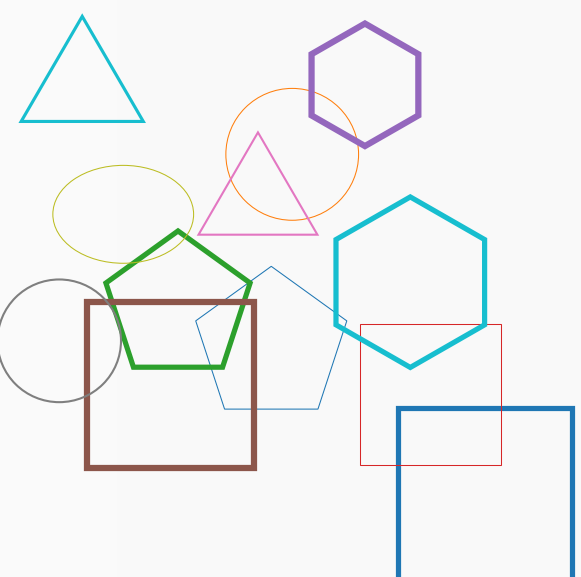[{"shape": "pentagon", "thickness": 0.5, "radius": 0.68, "center": [0.467, 0.401]}, {"shape": "square", "thickness": 2.5, "radius": 0.75, "center": [0.835, 0.143]}, {"shape": "circle", "thickness": 0.5, "radius": 0.57, "center": [0.503, 0.732]}, {"shape": "pentagon", "thickness": 2.5, "radius": 0.65, "center": [0.306, 0.469]}, {"shape": "square", "thickness": 0.5, "radius": 0.61, "center": [0.74, 0.316]}, {"shape": "hexagon", "thickness": 3, "radius": 0.53, "center": [0.628, 0.852]}, {"shape": "square", "thickness": 3, "radius": 0.72, "center": [0.294, 0.333]}, {"shape": "triangle", "thickness": 1, "radius": 0.59, "center": [0.444, 0.652]}, {"shape": "circle", "thickness": 1, "radius": 0.53, "center": [0.102, 0.409]}, {"shape": "oval", "thickness": 0.5, "radius": 0.61, "center": [0.212, 0.628]}, {"shape": "hexagon", "thickness": 2.5, "radius": 0.74, "center": [0.706, 0.51]}, {"shape": "triangle", "thickness": 1.5, "radius": 0.61, "center": [0.141, 0.849]}]